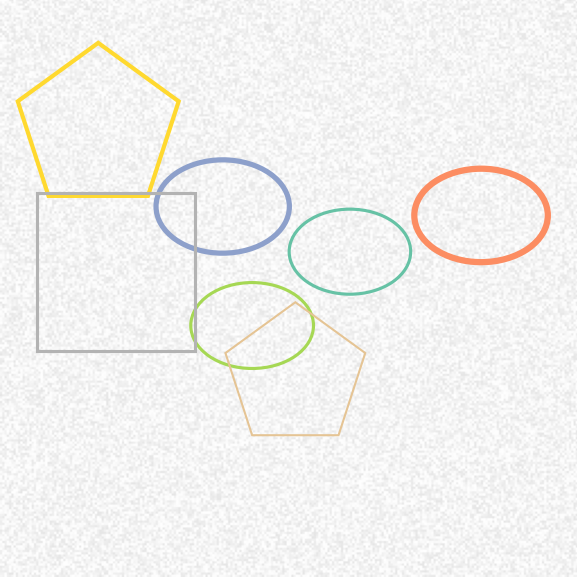[{"shape": "oval", "thickness": 1.5, "radius": 0.53, "center": [0.606, 0.563]}, {"shape": "oval", "thickness": 3, "radius": 0.58, "center": [0.833, 0.626]}, {"shape": "oval", "thickness": 2.5, "radius": 0.58, "center": [0.386, 0.642]}, {"shape": "oval", "thickness": 1.5, "radius": 0.53, "center": [0.437, 0.435]}, {"shape": "pentagon", "thickness": 2, "radius": 0.73, "center": [0.17, 0.778]}, {"shape": "pentagon", "thickness": 1, "radius": 0.64, "center": [0.511, 0.348]}, {"shape": "square", "thickness": 1.5, "radius": 0.69, "center": [0.201, 0.528]}]